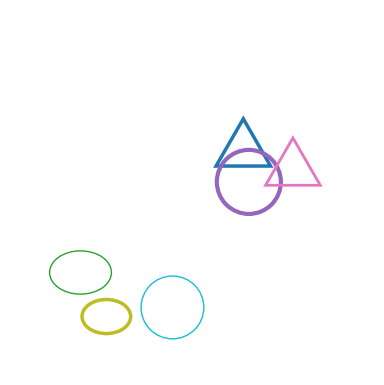[{"shape": "triangle", "thickness": 2.5, "radius": 0.41, "center": [0.632, 0.61]}, {"shape": "oval", "thickness": 1, "radius": 0.4, "center": [0.209, 0.292]}, {"shape": "circle", "thickness": 3, "radius": 0.42, "center": [0.646, 0.528]}, {"shape": "triangle", "thickness": 2, "radius": 0.41, "center": [0.761, 0.56]}, {"shape": "oval", "thickness": 2.5, "radius": 0.32, "center": [0.276, 0.178]}, {"shape": "circle", "thickness": 1, "radius": 0.41, "center": [0.448, 0.201]}]